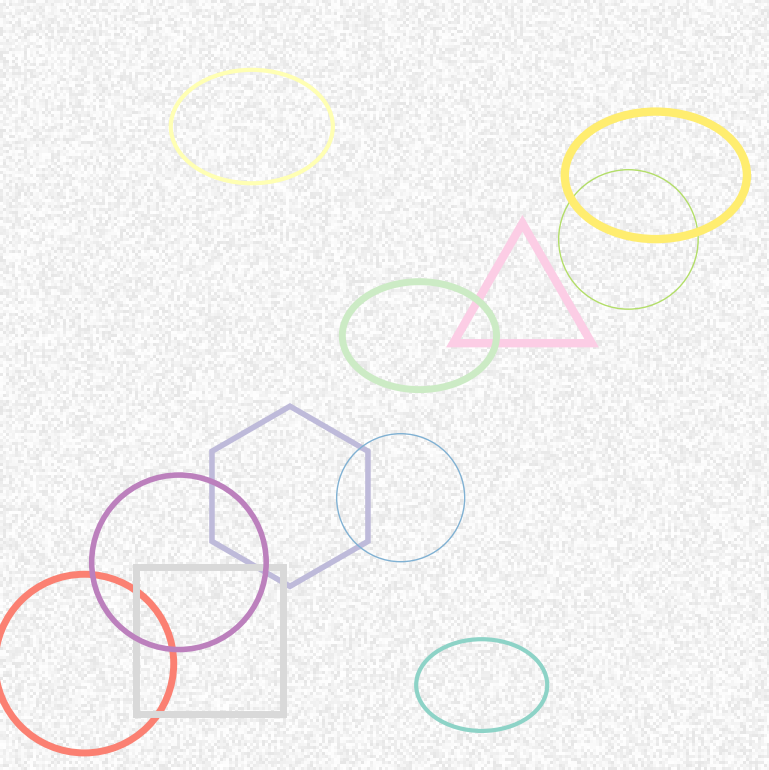[{"shape": "oval", "thickness": 1.5, "radius": 0.43, "center": [0.626, 0.11]}, {"shape": "oval", "thickness": 1.5, "radius": 0.53, "center": [0.327, 0.836]}, {"shape": "hexagon", "thickness": 2, "radius": 0.58, "center": [0.377, 0.355]}, {"shape": "circle", "thickness": 2.5, "radius": 0.58, "center": [0.11, 0.138]}, {"shape": "circle", "thickness": 0.5, "radius": 0.42, "center": [0.52, 0.354]}, {"shape": "circle", "thickness": 0.5, "radius": 0.45, "center": [0.816, 0.689]}, {"shape": "triangle", "thickness": 3, "radius": 0.52, "center": [0.679, 0.606]}, {"shape": "square", "thickness": 2.5, "radius": 0.48, "center": [0.272, 0.168]}, {"shape": "circle", "thickness": 2, "radius": 0.57, "center": [0.232, 0.27]}, {"shape": "oval", "thickness": 2.5, "radius": 0.5, "center": [0.545, 0.564]}, {"shape": "oval", "thickness": 3, "radius": 0.59, "center": [0.852, 0.772]}]